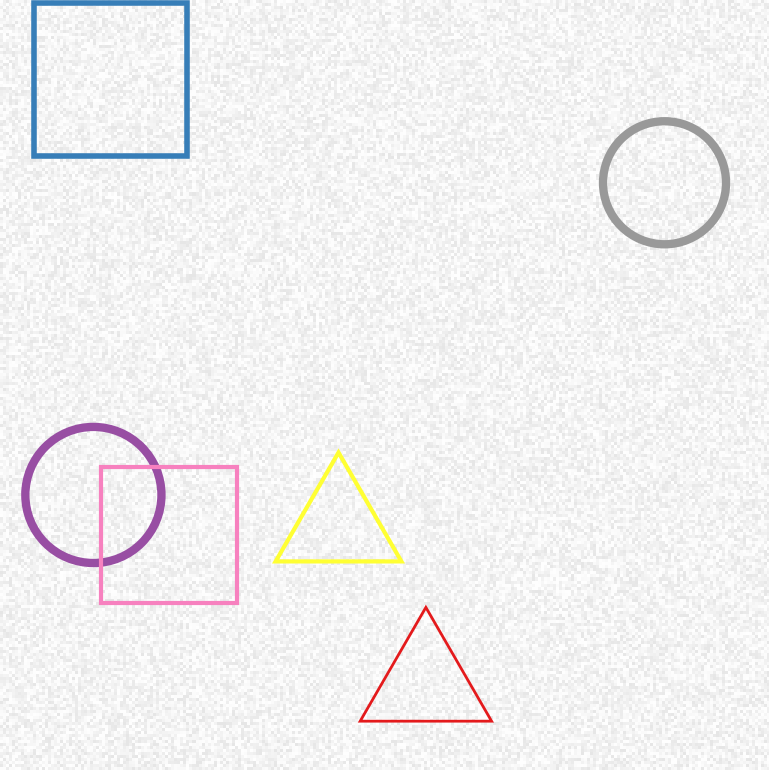[{"shape": "triangle", "thickness": 1, "radius": 0.49, "center": [0.553, 0.113]}, {"shape": "square", "thickness": 2, "radius": 0.5, "center": [0.144, 0.897]}, {"shape": "circle", "thickness": 3, "radius": 0.44, "center": [0.121, 0.357]}, {"shape": "triangle", "thickness": 1.5, "radius": 0.47, "center": [0.44, 0.318]}, {"shape": "square", "thickness": 1.5, "radius": 0.44, "center": [0.219, 0.306]}, {"shape": "circle", "thickness": 3, "radius": 0.4, "center": [0.863, 0.763]}]